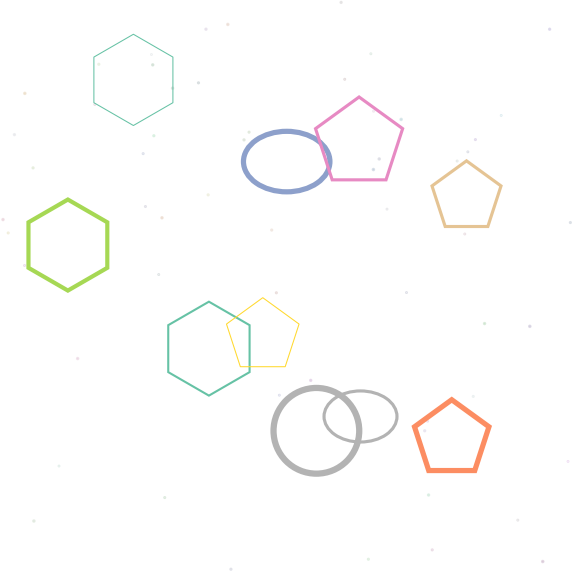[{"shape": "hexagon", "thickness": 0.5, "radius": 0.39, "center": [0.231, 0.861]}, {"shape": "hexagon", "thickness": 1, "radius": 0.41, "center": [0.362, 0.395]}, {"shape": "pentagon", "thickness": 2.5, "radius": 0.34, "center": [0.782, 0.239]}, {"shape": "oval", "thickness": 2.5, "radius": 0.37, "center": [0.496, 0.719]}, {"shape": "pentagon", "thickness": 1.5, "radius": 0.4, "center": [0.622, 0.752]}, {"shape": "hexagon", "thickness": 2, "radius": 0.39, "center": [0.118, 0.575]}, {"shape": "pentagon", "thickness": 0.5, "radius": 0.33, "center": [0.455, 0.418]}, {"shape": "pentagon", "thickness": 1.5, "radius": 0.31, "center": [0.808, 0.658]}, {"shape": "circle", "thickness": 3, "radius": 0.37, "center": [0.548, 0.253]}, {"shape": "oval", "thickness": 1.5, "radius": 0.32, "center": [0.624, 0.278]}]